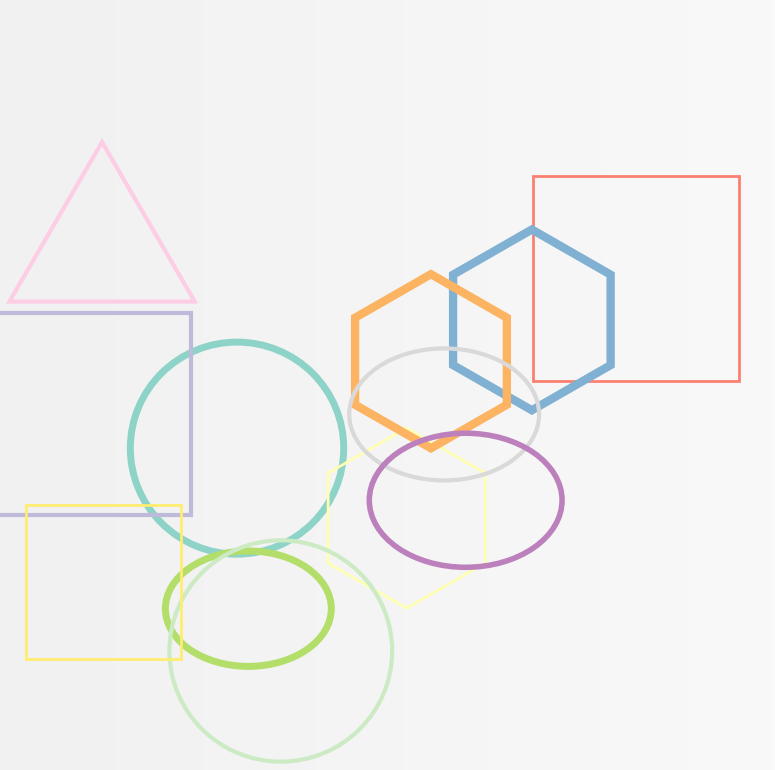[{"shape": "circle", "thickness": 2.5, "radius": 0.69, "center": [0.306, 0.418]}, {"shape": "hexagon", "thickness": 1, "radius": 0.58, "center": [0.525, 0.327]}, {"shape": "square", "thickness": 1.5, "radius": 0.66, "center": [0.114, 0.462]}, {"shape": "square", "thickness": 1, "radius": 0.67, "center": [0.82, 0.639]}, {"shape": "hexagon", "thickness": 3, "radius": 0.59, "center": [0.686, 0.585]}, {"shape": "hexagon", "thickness": 3, "radius": 0.57, "center": [0.556, 0.531]}, {"shape": "oval", "thickness": 2.5, "radius": 0.54, "center": [0.32, 0.21]}, {"shape": "triangle", "thickness": 1.5, "radius": 0.69, "center": [0.132, 0.677]}, {"shape": "oval", "thickness": 1.5, "radius": 0.61, "center": [0.573, 0.462]}, {"shape": "oval", "thickness": 2, "radius": 0.62, "center": [0.601, 0.35]}, {"shape": "circle", "thickness": 1.5, "radius": 0.72, "center": [0.362, 0.155]}, {"shape": "square", "thickness": 1, "radius": 0.5, "center": [0.133, 0.244]}]